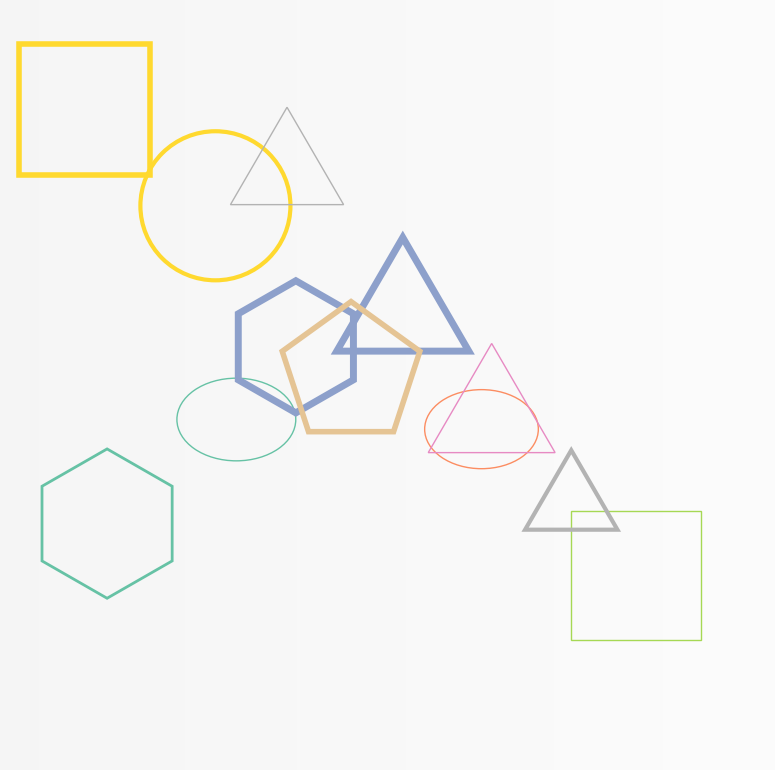[{"shape": "oval", "thickness": 0.5, "radius": 0.38, "center": [0.305, 0.455]}, {"shape": "hexagon", "thickness": 1, "radius": 0.48, "center": [0.138, 0.32]}, {"shape": "oval", "thickness": 0.5, "radius": 0.37, "center": [0.621, 0.443]}, {"shape": "hexagon", "thickness": 2.5, "radius": 0.43, "center": [0.382, 0.55]}, {"shape": "triangle", "thickness": 2.5, "radius": 0.49, "center": [0.52, 0.593]}, {"shape": "triangle", "thickness": 0.5, "radius": 0.47, "center": [0.634, 0.459]}, {"shape": "square", "thickness": 0.5, "radius": 0.42, "center": [0.821, 0.252]}, {"shape": "circle", "thickness": 1.5, "radius": 0.48, "center": [0.278, 0.733]}, {"shape": "square", "thickness": 2, "radius": 0.42, "center": [0.109, 0.857]}, {"shape": "pentagon", "thickness": 2, "radius": 0.47, "center": [0.453, 0.515]}, {"shape": "triangle", "thickness": 0.5, "radius": 0.42, "center": [0.37, 0.776]}, {"shape": "triangle", "thickness": 1.5, "radius": 0.34, "center": [0.737, 0.346]}]